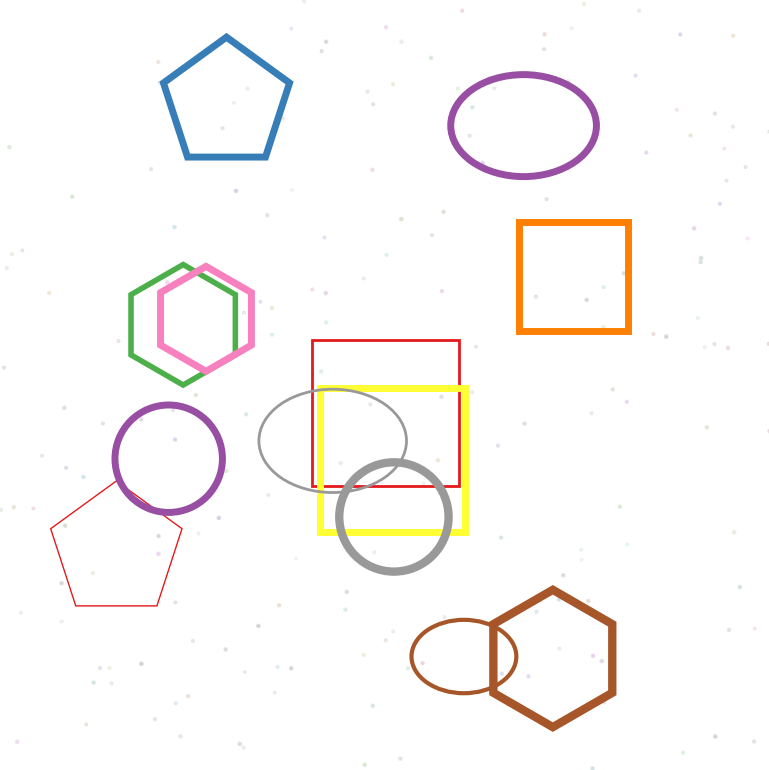[{"shape": "pentagon", "thickness": 0.5, "radius": 0.45, "center": [0.151, 0.286]}, {"shape": "square", "thickness": 1, "radius": 0.47, "center": [0.501, 0.464]}, {"shape": "pentagon", "thickness": 2.5, "radius": 0.43, "center": [0.294, 0.866]}, {"shape": "hexagon", "thickness": 2, "radius": 0.39, "center": [0.238, 0.578]}, {"shape": "circle", "thickness": 2.5, "radius": 0.35, "center": [0.219, 0.404]}, {"shape": "oval", "thickness": 2.5, "radius": 0.47, "center": [0.68, 0.837]}, {"shape": "square", "thickness": 2.5, "radius": 0.35, "center": [0.745, 0.641]}, {"shape": "square", "thickness": 2.5, "radius": 0.47, "center": [0.51, 0.403]}, {"shape": "oval", "thickness": 1.5, "radius": 0.34, "center": [0.602, 0.147]}, {"shape": "hexagon", "thickness": 3, "radius": 0.45, "center": [0.718, 0.145]}, {"shape": "hexagon", "thickness": 2.5, "radius": 0.34, "center": [0.268, 0.586]}, {"shape": "oval", "thickness": 1, "radius": 0.48, "center": [0.432, 0.427]}, {"shape": "circle", "thickness": 3, "radius": 0.35, "center": [0.512, 0.329]}]